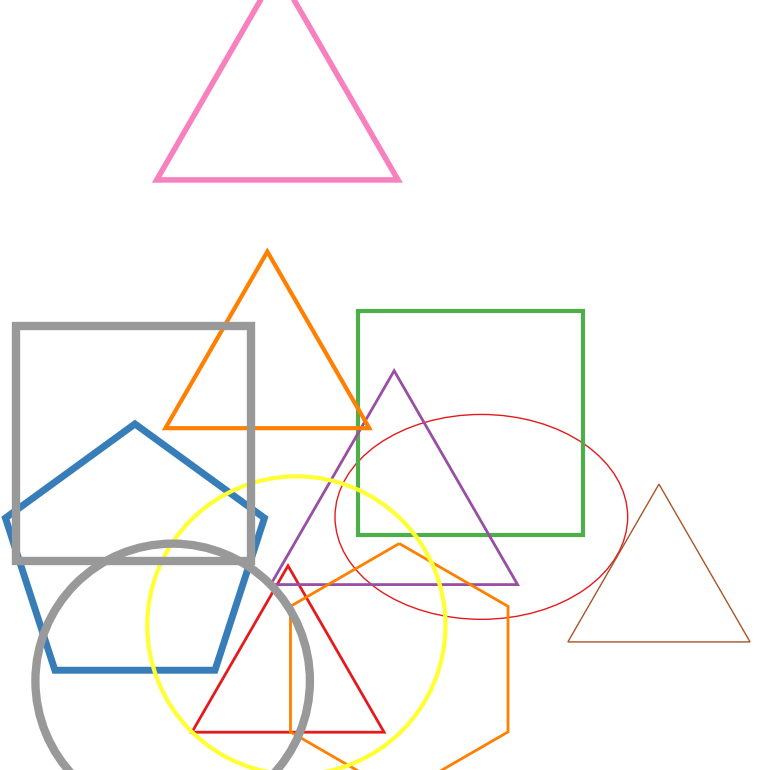[{"shape": "oval", "thickness": 0.5, "radius": 0.95, "center": [0.625, 0.329]}, {"shape": "triangle", "thickness": 1, "radius": 0.72, "center": [0.374, 0.121]}, {"shape": "pentagon", "thickness": 2.5, "radius": 0.88, "center": [0.175, 0.273]}, {"shape": "square", "thickness": 1.5, "radius": 0.73, "center": [0.611, 0.45]}, {"shape": "triangle", "thickness": 1, "radius": 0.93, "center": [0.512, 0.333]}, {"shape": "triangle", "thickness": 1.5, "radius": 0.76, "center": [0.347, 0.52]}, {"shape": "hexagon", "thickness": 1, "radius": 0.82, "center": [0.519, 0.131]}, {"shape": "circle", "thickness": 1.5, "radius": 0.97, "center": [0.385, 0.188]}, {"shape": "triangle", "thickness": 0.5, "radius": 0.68, "center": [0.856, 0.235]}, {"shape": "triangle", "thickness": 2, "radius": 0.9, "center": [0.36, 0.857]}, {"shape": "circle", "thickness": 3, "radius": 0.89, "center": [0.224, 0.116]}, {"shape": "square", "thickness": 3, "radius": 0.76, "center": [0.174, 0.424]}]